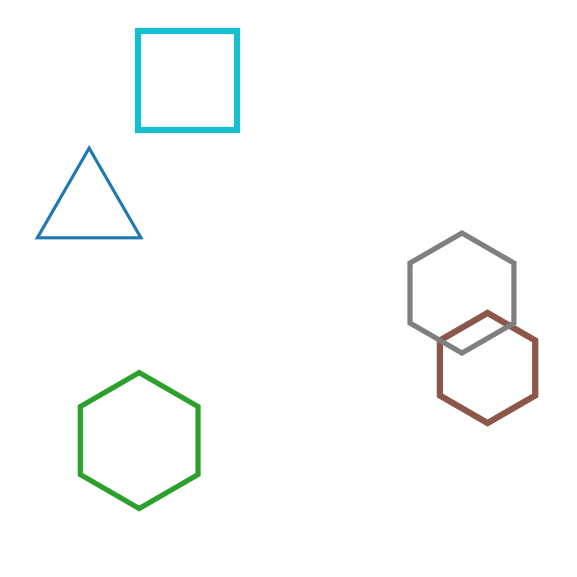[{"shape": "triangle", "thickness": 1.5, "radius": 0.52, "center": [0.154, 0.639]}, {"shape": "hexagon", "thickness": 2.5, "radius": 0.59, "center": [0.241, 0.236]}, {"shape": "hexagon", "thickness": 3, "radius": 0.48, "center": [0.844, 0.362]}, {"shape": "hexagon", "thickness": 2.5, "radius": 0.52, "center": [0.8, 0.492]}, {"shape": "square", "thickness": 3, "radius": 0.43, "center": [0.325, 0.86]}]